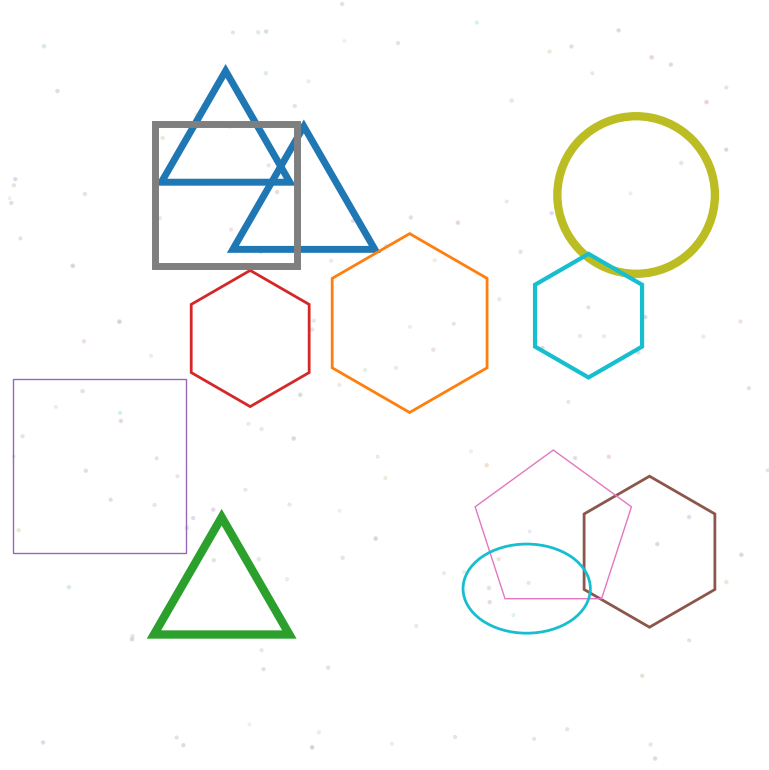[{"shape": "triangle", "thickness": 2.5, "radius": 0.48, "center": [0.293, 0.812]}, {"shape": "triangle", "thickness": 2.5, "radius": 0.53, "center": [0.395, 0.729]}, {"shape": "hexagon", "thickness": 1, "radius": 0.58, "center": [0.532, 0.58]}, {"shape": "triangle", "thickness": 3, "radius": 0.51, "center": [0.288, 0.227]}, {"shape": "hexagon", "thickness": 1, "radius": 0.44, "center": [0.325, 0.56]}, {"shape": "square", "thickness": 0.5, "radius": 0.56, "center": [0.129, 0.395]}, {"shape": "hexagon", "thickness": 1, "radius": 0.49, "center": [0.843, 0.283]}, {"shape": "pentagon", "thickness": 0.5, "radius": 0.53, "center": [0.719, 0.309]}, {"shape": "square", "thickness": 2.5, "radius": 0.46, "center": [0.293, 0.747]}, {"shape": "circle", "thickness": 3, "radius": 0.51, "center": [0.826, 0.747]}, {"shape": "oval", "thickness": 1, "radius": 0.41, "center": [0.684, 0.236]}, {"shape": "hexagon", "thickness": 1.5, "radius": 0.4, "center": [0.764, 0.59]}]